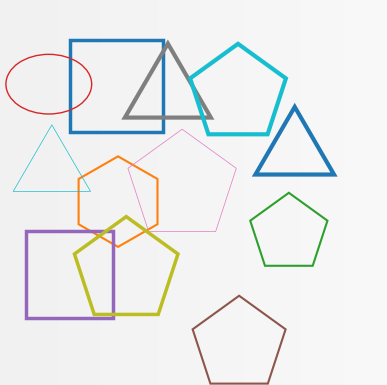[{"shape": "square", "thickness": 2.5, "radius": 0.6, "center": [0.302, 0.776]}, {"shape": "triangle", "thickness": 3, "radius": 0.59, "center": [0.761, 0.605]}, {"shape": "hexagon", "thickness": 1.5, "radius": 0.59, "center": [0.305, 0.476]}, {"shape": "pentagon", "thickness": 1.5, "radius": 0.52, "center": [0.745, 0.394]}, {"shape": "oval", "thickness": 1, "radius": 0.55, "center": [0.126, 0.781]}, {"shape": "square", "thickness": 2.5, "radius": 0.56, "center": [0.179, 0.286]}, {"shape": "pentagon", "thickness": 1.5, "radius": 0.63, "center": [0.617, 0.106]}, {"shape": "pentagon", "thickness": 0.5, "radius": 0.74, "center": [0.47, 0.517]}, {"shape": "triangle", "thickness": 3, "radius": 0.64, "center": [0.433, 0.759]}, {"shape": "pentagon", "thickness": 2.5, "radius": 0.7, "center": [0.326, 0.297]}, {"shape": "pentagon", "thickness": 3, "radius": 0.65, "center": [0.614, 0.756]}, {"shape": "triangle", "thickness": 0.5, "radius": 0.58, "center": [0.134, 0.56]}]